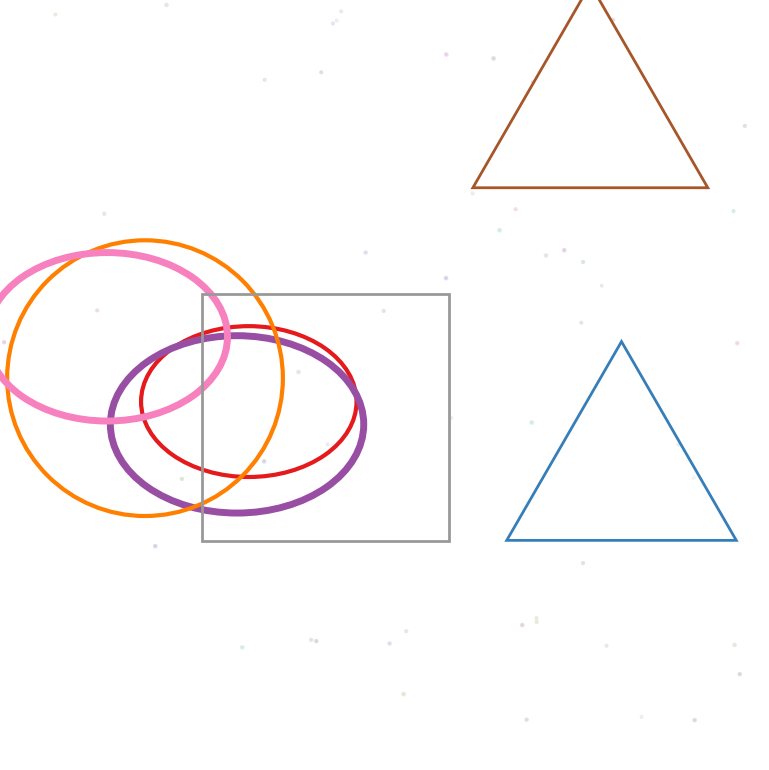[{"shape": "oval", "thickness": 1.5, "radius": 0.7, "center": [0.323, 0.478]}, {"shape": "triangle", "thickness": 1, "radius": 0.86, "center": [0.807, 0.384]}, {"shape": "oval", "thickness": 2.5, "radius": 0.82, "center": [0.308, 0.449]}, {"shape": "circle", "thickness": 1.5, "radius": 0.9, "center": [0.188, 0.509]}, {"shape": "triangle", "thickness": 1, "radius": 0.88, "center": [0.767, 0.844]}, {"shape": "oval", "thickness": 2.5, "radius": 0.78, "center": [0.139, 0.563]}, {"shape": "square", "thickness": 1, "radius": 0.8, "center": [0.423, 0.458]}]